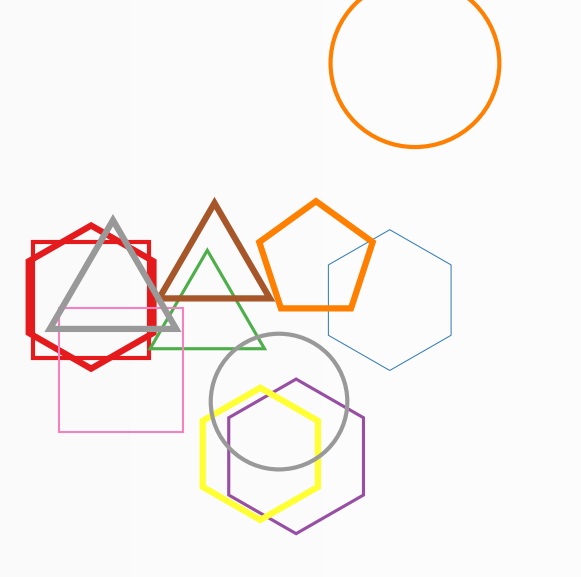[{"shape": "hexagon", "thickness": 3, "radius": 0.62, "center": [0.157, 0.485]}, {"shape": "square", "thickness": 2, "radius": 0.5, "center": [0.156, 0.479]}, {"shape": "hexagon", "thickness": 0.5, "radius": 0.61, "center": [0.671, 0.48]}, {"shape": "triangle", "thickness": 1.5, "radius": 0.57, "center": [0.357, 0.452]}, {"shape": "hexagon", "thickness": 1.5, "radius": 0.67, "center": [0.509, 0.209]}, {"shape": "circle", "thickness": 2, "radius": 0.73, "center": [0.714, 0.89]}, {"shape": "pentagon", "thickness": 3, "radius": 0.51, "center": [0.544, 0.548]}, {"shape": "hexagon", "thickness": 3, "radius": 0.57, "center": [0.448, 0.213]}, {"shape": "triangle", "thickness": 3, "radius": 0.55, "center": [0.369, 0.537]}, {"shape": "square", "thickness": 1, "radius": 0.54, "center": [0.208, 0.358]}, {"shape": "circle", "thickness": 2, "radius": 0.59, "center": [0.48, 0.304]}, {"shape": "triangle", "thickness": 3, "radius": 0.63, "center": [0.194, 0.492]}]